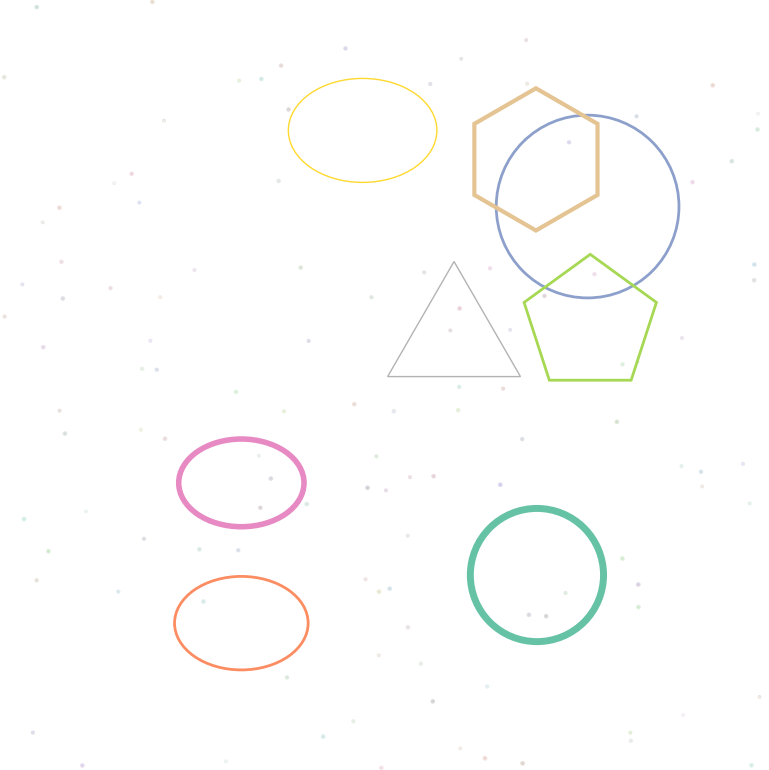[{"shape": "circle", "thickness": 2.5, "radius": 0.43, "center": [0.697, 0.253]}, {"shape": "oval", "thickness": 1, "radius": 0.43, "center": [0.313, 0.191]}, {"shape": "circle", "thickness": 1, "radius": 0.59, "center": [0.763, 0.732]}, {"shape": "oval", "thickness": 2, "radius": 0.41, "center": [0.313, 0.373]}, {"shape": "pentagon", "thickness": 1, "radius": 0.45, "center": [0.767, 0.579]}, {"shape": "oval", "thickness": 0.5, "radius": 0.48, "center": [0.471, 0.831]}, {"shape": "hexagon", "thickness": 1.5, "radius": 0.46, "center": [0.696, 0.793]}, {"shape": "triangle", "thickness": 0.5, "radius": 0.5, "center": [0.59, 0.561]}]